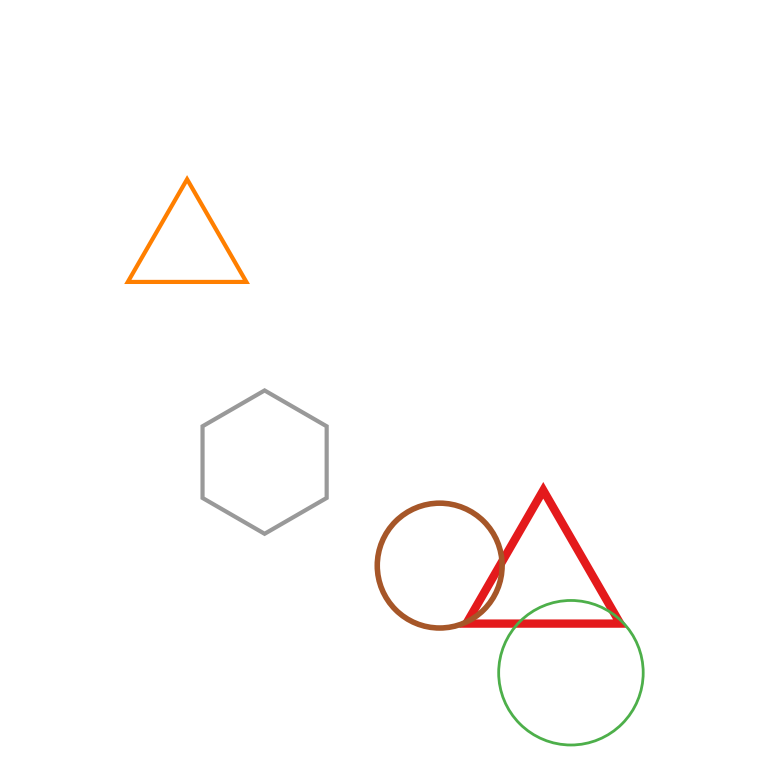[{"shape": "triangle", "thickness": 3, "radius": 0.58, "center": [0.706, 0.248]}, {"shape": "circle", "thickness": 1, "radius": 0.47, "center": [0.741, 0.126]}, {"shape": "triangle", "thickness": 1.5, "radius": 0.44, "center": [0.243, 0.678]}, {"shape": "circle", "thickness": 2, "radius": 0.41, "center": [0.571, 0.265]}, {"shape": "hexagon", "thickness": 1.5, "radius": 0.47, "center": [0.344, 0.4]}]